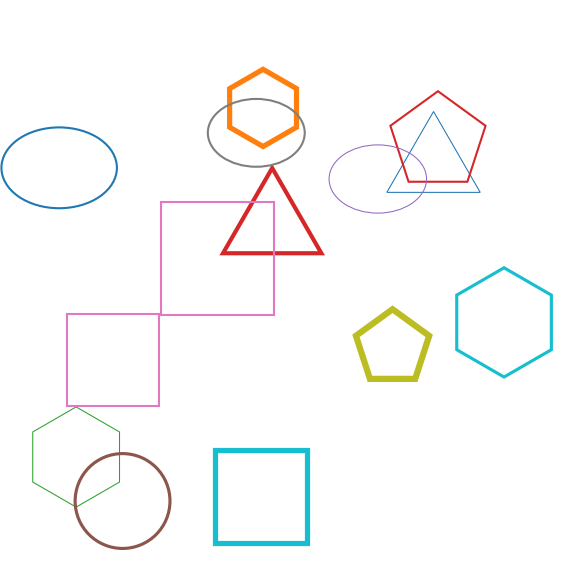[{"shape": "triangle", "thickness": 0.5, "radius": 0.47, "center": [0.751, 0.713]}, {"shape": "oval", "thickness": 1, "radius": 0.5, "center": [0.102, 0.709]}, {"shape": "hexagon", "thickness": 2.5, "radius": 0.33, "center": [0.456, 0.812]}, {"shape": "hexagon", "thickness": 0.5, "radius": 0.43, "center": [0.132, 0.208]}, {"shape": "pentagon", "thickness": 1, "radius": 0.43, "center": [0.758, 0.755]}, {"shape": "triangle", "thickness": 2, "radius": 0.49, "center": [0.471, 0.61]}, {"shape": "oval", "thickness": 0.5, "radius": 0.42, "center": [0.654, 0.689]}, {"shape": "circle", "thickness": 1.5, "radius": 0.41, "center": [0.212, 0.132]}, {"shape": "square", "thickness": 1, "radius": 0.49, "center": [0.376, 0.552]}, {"shape": "square", "thickness": 1, "radius": 0.4, "center": [0.196, 0.375]}, {"shape": "oval", "thickness": 1, "radius": 0.42, "center": [0.444, 0.769]}, {"shape": "pentagon", "thickness": 3, "radius": 0.33, "center": [0.68, 0.397]}, {"shape": "square", "thickness": 2.5, "radius": 0.4, "center": [0.452, 0.139]}, {"shape": "hexagon", "thickness": 1.5, "radius": 0.47, "center": [0.873, 0.441]}]